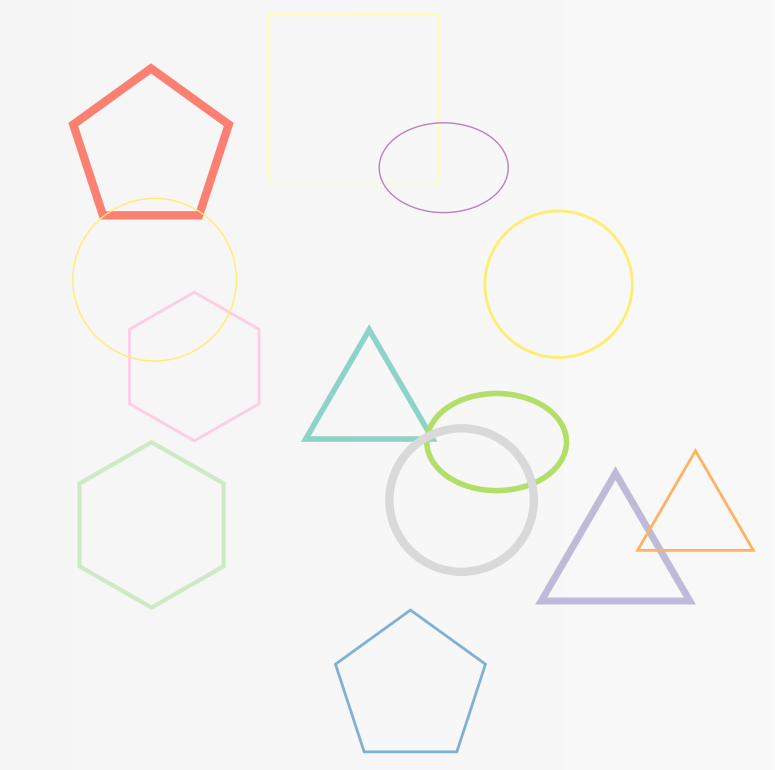[{"shape": "triangle", "thickness": 2, "radius": 0.47, "center": [0.476, 0.477]}, {"shape": "square", "thickness": 0.5, "radius": 0.55, "center": [0.456, 0.872]}, {"shape": "triangle", "thickness": 2.5, "radius": 0.55, "center": [0.794, 0.275]}, {"shape": "pentagon", "thickness": 3, "radius": 0.53, "center": [0.195, 0.806]}, {"shape": "pentagon", "thickness": 1, "radius": 0.51, "center": [0.53, 0.106]}, {"shape": "triangle", "thickness": 1, "radius": 0.43, "center": [0.897, 0.328]}, {"shape": "oval", "thickness": 2, "radius": 0.45, "center": [0.641, 0.426]}, {"shape": "hexagon", "thickness": 1, "radius": 0.48, "center": [0.251, 0.524]}, {"shape": "circle", "thickness": 3, "radius": 0.47, "center": [0.596, 0.351]}, {"shape": "oval", "thickness": 0.5, "radius": 0.42, "center": [0.573, 0.782]}, {"shape": "hexagon", "thickness": 1.5, "radius": 0.54, "center": [0.196, 0.318]}, {"shape": "circle", "thickness": 0.5, "radius": 0.53, "center": [0.2, 0.637]}, {"shape": "circle", "thickness": 1, "radius": 0.48, "center": [0.721, 0.631]}]